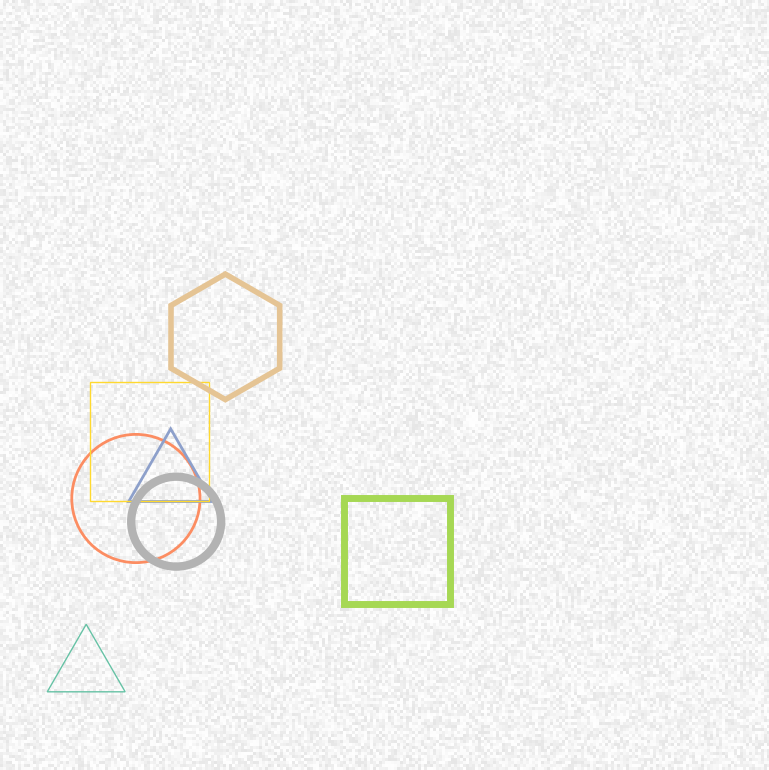[{"shape": "triangle", "thickness": 0.5, "radius": 0.29, "center": [0.112, 0.131]}, {"shape": "circle", "thickness": 1, "radius": 0.42, "center": [0.177, 0.353]}, {"shape": "triangle", "thickness": 1, "radius": 0.31, "center": [0.222, 0.38]}, {"shape": "square", "thickness": 2.5, "radius": 0.34, "center": [0.515, 0.284]}, {"shape": "square", "thickness": 0.5, "radius": 0.39, "center": [0.194, 0.427]}, {"shape": "hexagon", "thickness": 2, "radius": 0.41, "center": [0.293, 0.563]}, {"shape": "circle", "thickness": 3, "radius": 0.29, "center": [0.229, 0.323]}]